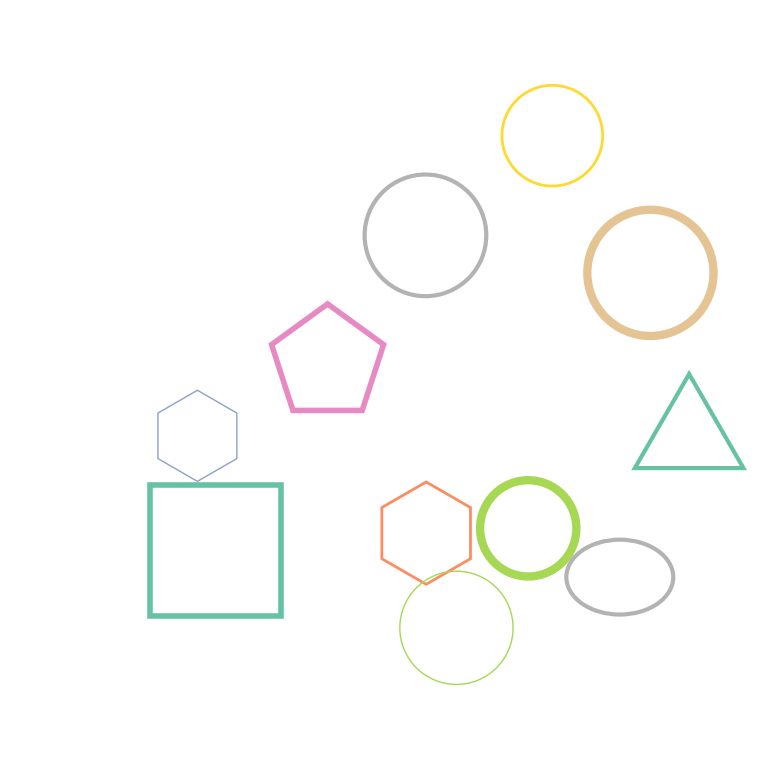[{"shape": "triangle", "thickness": 1.5, "radius": 0.41, "center": [0.895, 0.433]}, {"shape": "square", "thickness": 2, "radius": 0.42, "center": [0.28, 0.285]}, {"shape": "hexagon", "thickness": 1, "radius": 0.33, "center": [0.553, 0.308]}, {"shape": "hexagon", "thickness": 0.5, "radius": 0.3, "center": [0.256, 0.434]}, {"shape": "pentagon", "thickness": 2, "radius": 0.38, "center": [0.425, 0.529]}, {"shape": "circle", "thickness": 0.5, "radius": 0.37, "center": [0.593, 0.185]}, {"shape": "circle", "thickness": 3, "radius": 0.31, "center": [0.686, 0.314]}, {"shape": "circle", "thickness": 1, "radius": 0.33, "center": [0.717, 0.824]}, {"shape": "circle", "thickness": 3, "radius": 0.41, "center": [0.845, 0.646]}, {"shape": "oval", "thickness": 1.5, "radius": 0.35, "center": [0.805, 0.251]}, {"shape": "circle", "thickness": 1.5, "radius": 0.4, "center": [0.553, 0.694]}]